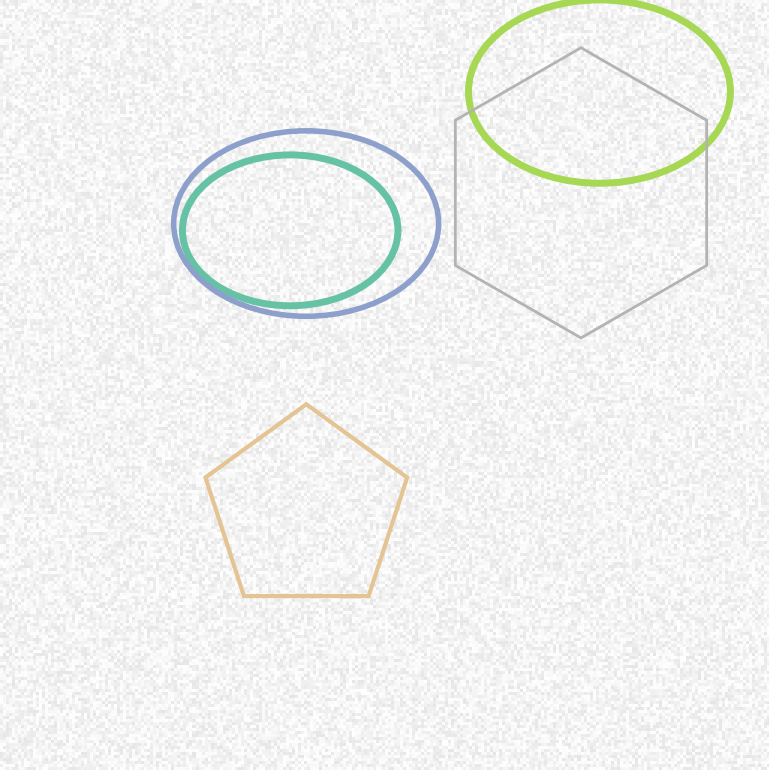[{"shape": "oval", "thickness": 2.5, "radius": 0.7, "center": [0.377, 0.701]}, {"shape": "oval", "thickness": 2, "radius": 0.86, "center": [0.398, 0.71]}, {"shape": "oval", "thickness": 2.5, "radius": 0.85, "center": [0.779, 0.881]}, {"shape": "pentagon", "thickness": 1.5, "radius": 0.69, "center": [0.398, 0.337]}, {"shape": "hexagon", "thickness": 1, "radius": 0.94, "center": [0.755, 0.75]}]